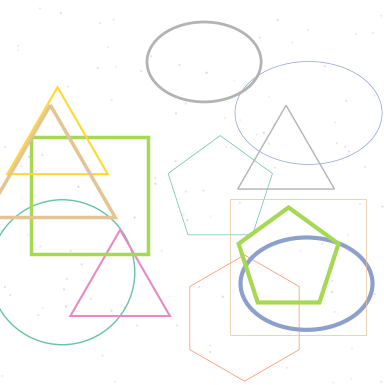[{"shape": "circle", "thickness": 1, "radius": 0.94, "center": [0.162, 0.293]}, {"shape": "pentagon", "thickness": 0.5, "radius": 0.71, "center": [0.572, 0.505]}, {"shape": "hexagon", "thickness": 0.5, "radius": 0.82, "center": [0.635, 0.174]}, {"shape": "oval", "thickness": 0.5, "radius": 0.95, "center": [0.801, 0.707]}, {"shape": "oval", "thickness": 3, "radius": 0.86, "center": [0.796, 0.263]}, {"shape": "triangle", "thickness": 1.5, "radius": 0.75, "center": [0.312, 0.254]}, {"shape": "pentagon", "thickness": 3, "radius": 0.68, "center": [0.75, 0.325]}, {"shape": "square", "thickness": 2.5, "radius": 0.76, "center": [0.233, 0.492]}, {"shape": "triangle", "thickness": 1.5, "radius": 0.75, "center": [0.149, 0.623]}, {"shape": "triangle", "thickness": 2.5, "radius": 0.97, "center": [0.131, 0.532]}, {"shape": "square", "thickness": 0.5, "radius": 0.89, "center": [0.773, 0.307]}, {"shape": "oval", "thickness": 2, "radius": 0.74, "center": [0.53, 0.839]}, {"shape": "triangle", "thickness": 1, "radius": 0.73, "center": [0.743, 0.581]}]